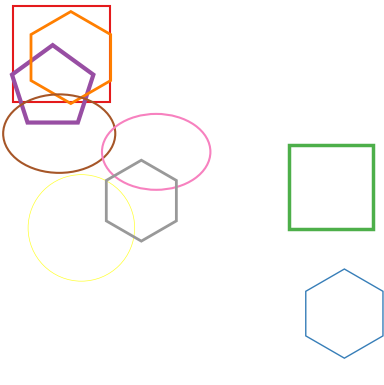[{"shape": "square", "thickness": 1.5, "radius": 0.63, "center": [0.161, 0.86]}, {"shape": "hexagon", "thickness": 1, "radius": 0.58, "center": [0.894, 0.185]}, {"shape": "square", "thickness": 2.5, "radius": 0.54, "center": [0.86, 0.515]}, {"shape": "pentagon", "thickness": 3, "radius": 0.56, "center": [0.137, 0.772]}, {"shape": "hexagon", "thickness": 2, "radius": 0.6, "center": [0.184, 0.851]}, {"shape": "circle", "thickness": 0.5, "radius": 0.69, "center": [0.211, 0.408]}, {"shape": "oval", "thickness": 1.5, "radius": 0.73, "center": [0.154, 0.653]}, {"shape": "oval", "thickness": 1.5, "radius": 0.7, "center": [0.406, 0.606]}, {"shape": "hexagon", "thickness": 2, "radius": 0.53, "center": [0.367, 0.479]}]